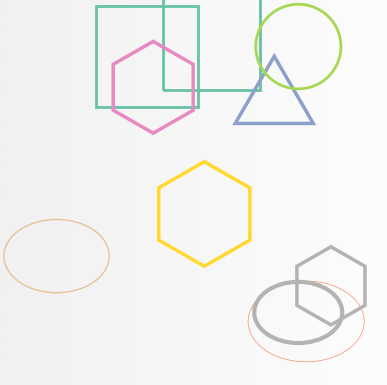[{"shape": "square", "thickness": 2, "radius": 0.66, "center": [0.38, 0.854]}, {"shape": "square", "thickness": 2, "radius": 0.62, "center": [0.546, 0.89]}, {"shape": "oval", "thickness": 0.5, "radius": 0.75, "center": [0.79, 0.165]}, {"shape": "triangle", "thickness": 2.5, "radius": 0.58, "center": [0.708, 0.737]}, {"shape": "hexagon", "thickness": 2.5, "radius": 0.6, "center": [0.395, 0.773]}, {"shape": "circle", "thickness": 2, "radius": 0.55, "center": [0.77, 0.879]}, {"shape": "hexagon", "thickness": 2.5, "radius": 0.68, "center": [0.527, 0.444]}, {"shape": "oval", "thickness": 1, "radius": 0.68, "center": [0.146, 0.335]}, {"shape": "hexagon", "thickness": 2.5, "radius": 0.51, "center": [0.854, 0.258]}, {"shape": "oval", "thickness": 3, "radius": 0.57, "center": [0.77, 0.188]}]